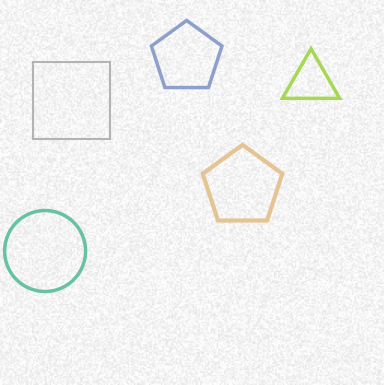[{"shape": "circle", "thickness": 2.5, "radius": 0.53, "center": [0.117, 0.348]}, {"shape": "pentagon", "thickness": 2.5, "radius": 0.48, "center": [0.485, 0.851]}, {"shape": "triangle", "thickness": 2.5, "radius": 0.43, "center": [0.808, 0.787]}, {"shape": "pentagon", "thickness": 3, "radius": 0.54, "center": [0.63, 0.515]}, {"shape": "square", "thickness": 1.5, "radius": 0.5, "center": [0.185, 0.74]}]